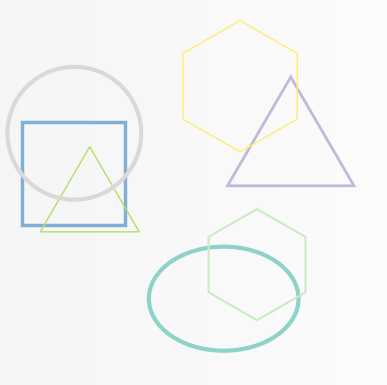[{"shape": "oval", "thickness": 3, "radius": 0.97, "center": [0.577, 0.224]}, {"shape": "triangle", "thickness": 2, "radius": 0.94, "center": [0.75, 0.612]}, {"shape": "square", "thickness": 2.5, "radius": 0.67, "center": [0.189, 0.549]}, {"shape": "triangle", "thickness": 1, "radius": 0.74, "center": [0.232, 0.472]}, {"shape": "circle", "thickness": 3, "radius": 0.86, "center": [0.192, 0.654]}, {"shape": "hexagon", "thickness": 1.5, "radius": 0.72, "center": [0.663, 0.313]}, {"shape": "hexagon", "thickness": 1, "radius": 0.85, "center": [0.619, 0.776]}]